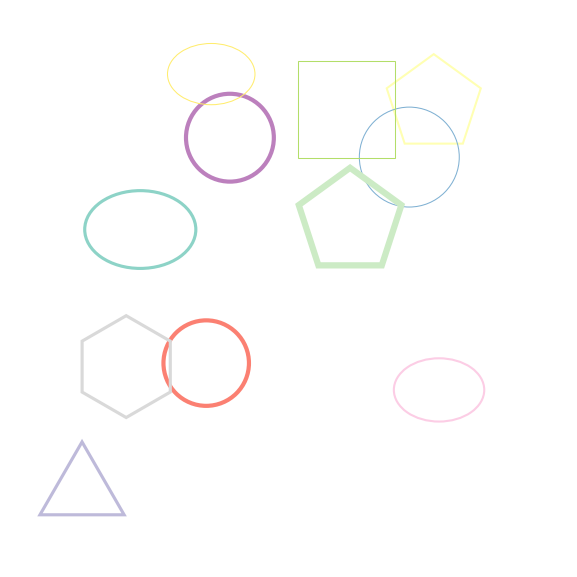[{"shape": "oval", "thickness": 1.5, "radius": 0.48, "center": [0.243, 0.602]}, {"shape": "pentagon", "thickness": 1, "radius": 0.43, "center": [0.751, 0.82]}, {"shape": "triangle", "thickness": 1.5, "radius": 0.42, "center": [0.142, 0.15]}, {"shape": "circle", "thickness": 2, "radius": 0.37, "center": [0.357, 0.37]}, {"shape": "circle", "thickness": 0.5, "radius": 0.43, "center": [0.709, 0.727]}, {"shape": "square", "thickness": 0.5, "radius": 0.42, "center": [0.601, 0.81]}, {"shape": "oval", "thickness": 1, "radius": 0.39, "center": [0.76, 0.324]}, {"shape": "hexagon", "thickness": 1.5, "radius": 0.44, "center": [0.219, 0.364]}, {"shape": "circle", "thickness": 2, "radius": 0.38, "center": [0.398, 0.761]}, {"shape": "pentagon", "thickness": 3, "radius": 0.47, "center": [0.606, 0.615]}, {"shape": "oval", "thickness": 0.5, "radius": 0.38, "center": [0.366, 0.871]}]